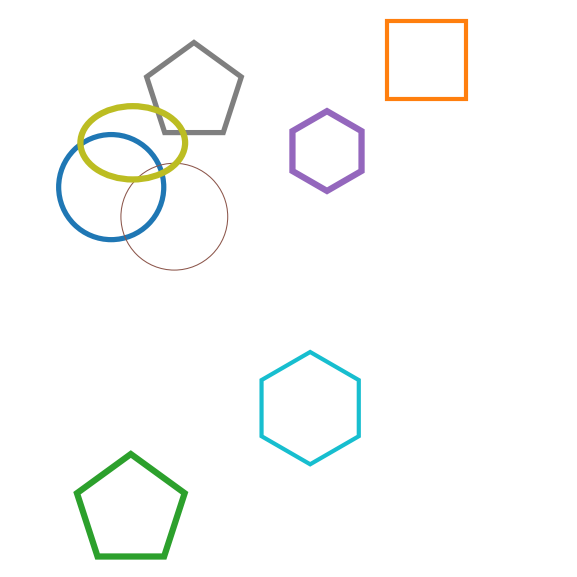[{"shape": "circle", "thickness": 2.5, "radius": 0.45, "center": [0.193, 0.675]}, {"shape": "square", "thickness": 2, "radius": 0.34, "center": [0.739, 0.895]}, {"shape": "pentagon", "thickness": 3, "radius": 0.49, "center": [0.227, 0.115]}, {"shape": "hexagon", "thickness": 3, "radius": 0.35, "center": [0.566, 0.738]}, {"shape": "circle", "thickness": 0.5, "radius": 0.46, "center": [0.302, 0.624]}, {"shape": "pentagon", "thickness": 2.5, "radius": 0.43, "center": [0.336, 0.839]}, {"shape": "oval", "thickness": 3, "radius": 0.45, "center": [0.23, 0.752]}, {"shape": "hexagon", "thickness": 2, "radius": 0.49, "center": [0.537, 0.292]}]